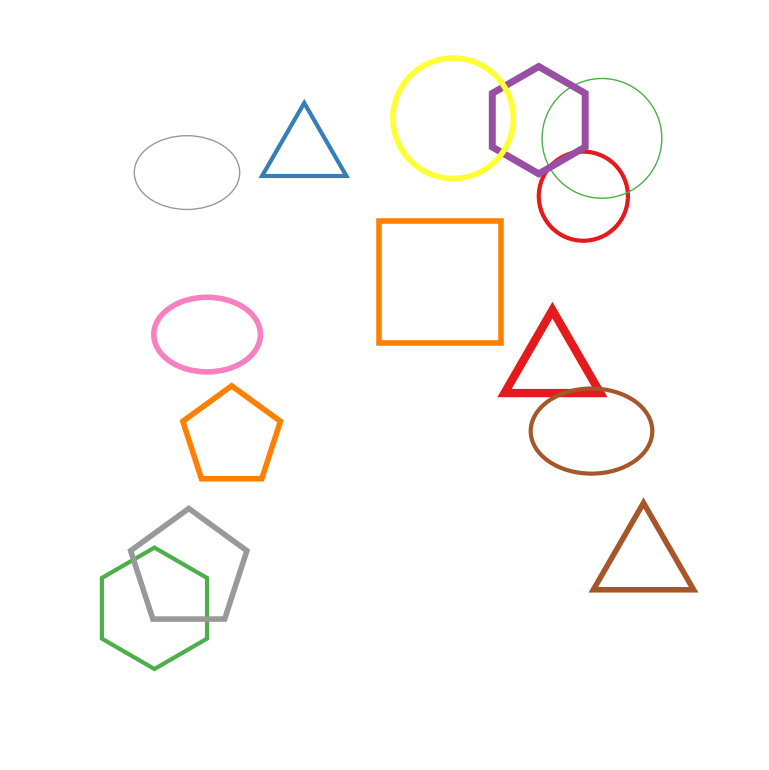[{"shape": "circle", "thickness": 1.5, "radius": 0.29, "center": [0.758, 0.745]}, {"shape": "triangle", "thickness": 3, "radius": 0.36, "center": [0.717, 0.525]}, {"shape": "triangle", "thickness": 1.5, "radius": 0.32, "center": [0.395, 0.803]}, {"shape": "circle", "thickness": 0.5, "radius": 0.39, "center": [0.782, 0.82]}, {"shape": "hexagon", "thickness": 1.5, "radius": 0.39, "center": [0.201, 0.21]}, {"shape": "hexagon", "thickness": 2.5, "radius": 0.35, "center": [0.7, 0.844]}, {"shape": "pentagon", "thickness": 2, "radius": 0.33, "center": [0.301, 0.432]}, {"shape": "square", "thickness": 2, "radius": 0.4, "center": [0.571, 0.634]}, {"shape": "circle", "thickness": 2, "radius": 0.39, "center": [0.589, 0.846]}, {"shape": "oval", "thickness": 1.5, "radius": 0.39, "center": [0.768, 0.44]}, {"shape": "triangle", "thickness": 2, "radius": 0.38, "center": [0.836, 0.272]}, {"shape": "oval", "thickness": 2, "radius": 0.35, "center": [0.269, 0.566]}, {"shape": "pentagon", "thickness": 2, "radius": 0.4, "center": [0.245, 0.26]}, {"shape": "oval", "thickness": 0.5, "radius": 0.34, "center": [0.243, 0.776]}]